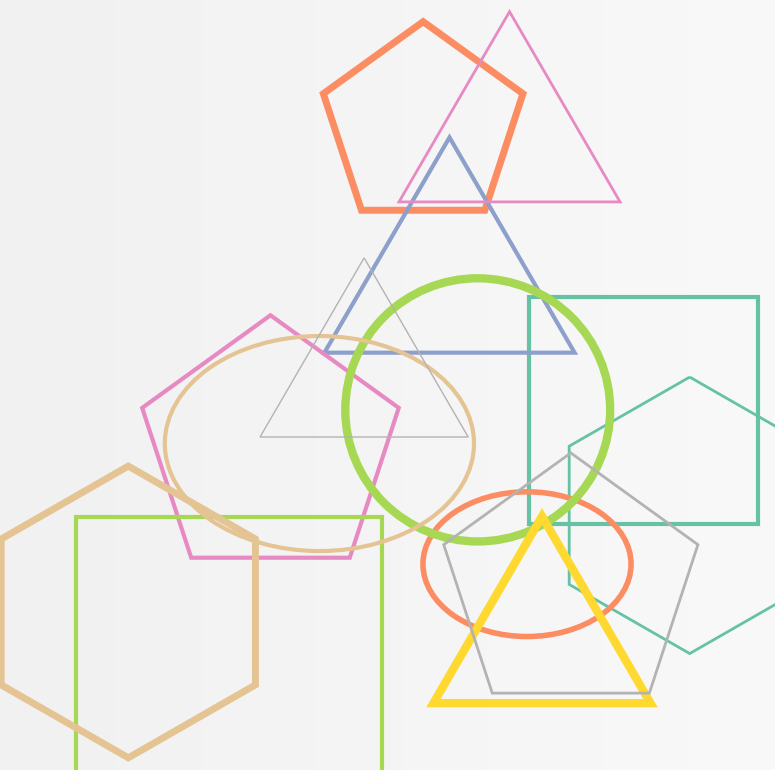[{"shape": "square", "thickness": 1.5, "radius": 0.74, "center": [0.831, 0.467]}, {"shape": "hexagon", "thickness": 1, "radius": 0.9, "center": [0.89, 0.331]}, {"shape": "pentagon", "thickness": 2.5, "radius": 0.68, "center": [0.546, 0.836]}, {"shape": "oval", "thickness": 2, "radius": 0.67, "center": [0.68, 0.267]}, {"shape": "triangle", "thickness": 1.5, "radius": 0.93, "center": [0.58, 0.635]}, {"shape": "pentagon", "thickness": 1.5, "radius": 0.87, "center": [0.349, 0.417]}, {"shape": "triangle", "thickness": 1, "radius": 0.82, "center": [0.657, 0.82]}, {"shape": "square", "thickness": 1.5, "radius": 0.99, "center": [0.296, 0.131]}, {"shape": "circle", "thickness": 3, "radius": 0.85, "center": [0.616, 0.468]}, {"shape": "triangle", "thickness": 3, "radius": 0.81, "center": [0.699, 0.168]}, {"shape": "hexagon", "thickness": 2.5, "radius": 0.95, "center": [0.166, 0.205]}, {"shape": "oval", "thickness": 1.5, "radius": 1.0, "center": [0.412, 0.424]}, {"shape": "pentagon", "thickness": 1, "radius": 0.86, "center": [0.737, 0.239]}, {"shape": "triangle", "thickness": 0.5, "radius": 0.78, "center": [0.47, 0.51]}]